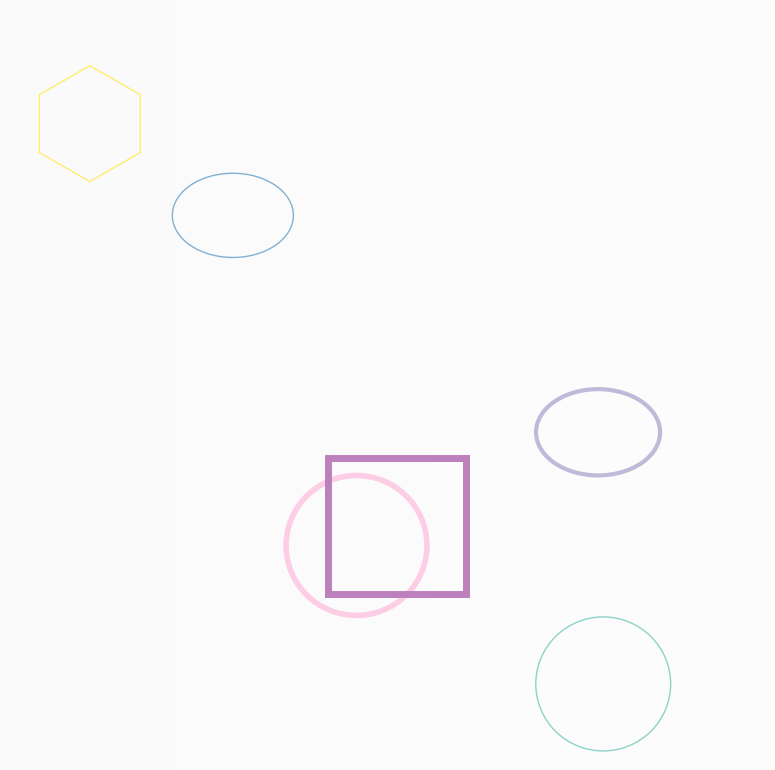[{"shape": "circle", "thickness": 0.5, "radius": 0.44, "center": [0.778, 0.112]}, {"shape": "oval", "thickness": 1.5, "radius": 0.4, "center": [0.772, 0.439]}, {"shape": "oval", "thickness": 0.5, "radius": 0.39, "center": [0.3, 0.72]}, {"shape": "circle", "thickness": 2, "radius": 0.45, "center": [0.46, 0.292]}, {"shape": "square", "thickness": 2.5, "radius": 0.44, "center": [0.512, 0.317]}, {"shape": "hexagon", "thickness": 0.5, "radius": 0.38, "center": [0.116, 0.839]}]